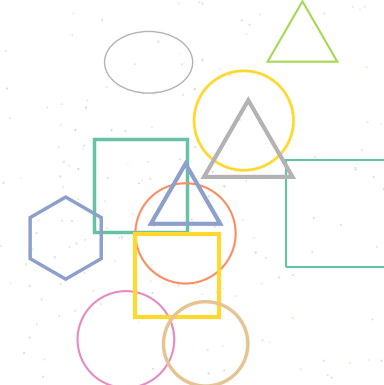[{"shape": "square", "thickness": 2.5, "radius": 0.6, "center": [0.366, 0.518]}, {"shape": "square", "thickness": 1.5, "radius": 0.7, "center": [0.882, 0.446]}, {"shape": "circle", "thickness": 1.5, "radius": 0.65, "center": [0.482, 0.394]}, {"shape": "hexagon", "thickness": 2.5, "radius": 0.53, "center": [0.171, 0.382]}, {"shape": "triangle", "thickness": 3, "radius": 0.52, "center": [0.482, 0.471]}, {"shape": "circle", "thickness": 1.5, "radius": 0.63, "center": [0.327, 0.118]}, {"shape": "triangle", "thickness": 1.5, "radius": 0.52, "center": [0.786, 0.892]}, {"shape": "circle", "thickness": 2, "radius": 0.65, "center": [0.633, 0.687]}, {"shape": "square", "thickness": 3, "radius": 0.54, "center": [0.46, 0.285]}, {"shape": "circle", "thickness": 2.5, "radius": 0.55, "center": [0.534, 0.107]}, {"shape": "triangle", "thickness": 3, "radius": 0.66, "center": [0.645, 0.607]}, {"shape": "oval", "thickness": 1, "radius": 0.57, "center": [0.386, 0.838]}]